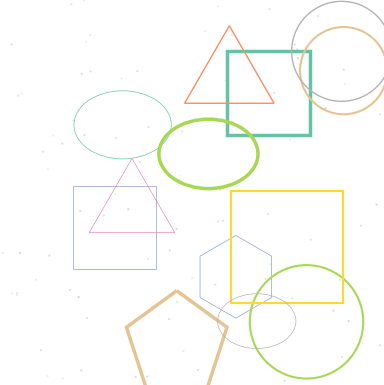[{"shape": "square", "thickness": 2.5, "radius": 0.54, "center": [0.697, 0.759]}, {"shape": "oval", "thickness": 0.5, "radius": 0.63, "center": [0.318, 0.676]}, {"shape": "triangle", "thickness": 1, "radius": 0.67, "center": [0.596, 0.799]}, {"shape": "square", "thickness": 0.5, "radius": 0.54, "center": [0.298, 0.409]}, {"shape": "hexagon", "thickness": 0.5, "radius": 0.54, "center": [0.613, 0.281]}, {"shape": "triangle", "thickness": 0.5, "radius": 0.64, "center": [0.343, 0.46]}, {"shape": "circle", "thickness": 1.5, "radius": 0.74, "center": [0.796, 0.164]}, {"shape": "oval", "thickness": 2.5, "radius": 0.64, "center": [0.541, 0.6]}, {"shape": "square", "thickness": 1.5, "radius": 0.73, "center": [0.745, 0.358]}, {"shape": "pentagon", "thickness": 2.5, "radius": 0.69, "center": [0.459, 0.107]}, {"shape": "circle", "thickness": 1.5, "radius": 0.57, "center": [0.893, 0.816]}, {"shape": "circle", "thickness": 1, "radius": 0.65, "center": [0.887, 0.867]}, {"shape": "oval", "thickness": 0.5, "radius": 0.51, "center": [0.667, 0.166]}]